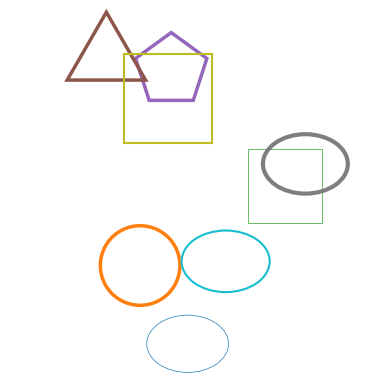[{"shape": "oval", "thickness": 0.5, "radius": 0.53, "center": [0.487, 0.107]}, {"shape": "circle", "thickness": 2.5, "radius": 0.52, "center": [0.364, 0.31]}, {"shape": "square", "thickness": 0.5, "radius": 0.48, "center": [0.741, 0.516]}, {"shape": "pentagon", "thickness": 2.5, "radius": 0.49, "center": [0.445, 0.818]}, {"shape": "triangle", "thickness": 2.5, "radius": 0.59, "center": [0.276, 0.851]}, {"shape": "oval", "thickness": 3, "radius": 0.55, "center": [0.793, 0.574]}, {"shape": "square", "thickness": 1.5, "radius": 0.57, "center": [0.437, 0.744]}, {"shape": "oval", "thickness": 1.5, "radius": 0.57, "center": [0.586, 0.321]}]